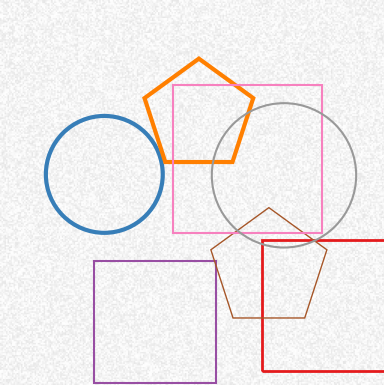[{"shape": "square", "thickness": 2, "radius": 0.85, "center": [0.85, 0.207]}, {"shape": "circle", "thickness": 3, "radius": 0.76, "center": [0.271, 0.547]}, {"shape": "square", "thickness": 1.5, "radius": 0.79, "center": [0.402, 0.164]}, {"shape": "pentagon", "thickness": 3, "radius": 0.74, "center": [0.517, 0.699]}, {"shape": "pentagon", "thickness": 1, "radius": 0.79, "center": [0.698, 0.302]}, {"shape": "square", "thickness": 1.5, "radius": 0.96, "center": [0.643, 0.587]}, {"shape": "circle", "thickness": 1.5, "radius": 0.94, "center": [0.738, 0.545]}]